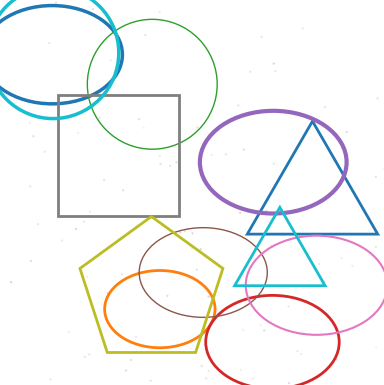[{"shape": "oval", "thickness": 2.5, "radius": 0.91, "center": [0.136, 0.858]}, {"shape": "triangle", "thickness": 2, "radius": 0.98, "center": [0.812, 0.49]}, {"shape": "oval", "thickness": 2, "radius": 0.72, "center": [0.415, 0.197]}, {"shape": "circle", "thickness": 1, "radius": 0.84, "center": [0.395, 0.781]}, {"shape": "oval", "thickness": 2, "radius": 0.87, "center": [0.708, 0.111]}, {"shape": "oval", "thickness": 3, "radius": 0.95, "center": [0.71, 0.579]}, {"shape": "oval", "thickness": 1, "radius": 0.83, "center": [0.528, 0.292]}, {"shape": "oval", "thickness": 1.5, "radius": 0.92, "center": [0.822, 0.259]}, {"shape": "square", "thickness": 2, "radius": 0.79, "center": [0.307, 0.595]}, {"shape": "pentagon", "thickness": 2, "radius": 0.98, "center": [0.393, 0.242]}, {"shape": "triangle", "thickness": 2, "radius": 0.68, "center": [0.727, 0.326]}, {"shape": "circle", "thickness": 2.5, "radius": 0.85, "center": [0.138, 0.863]}]